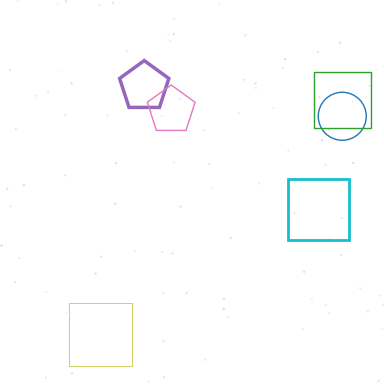[{"shape": "circle", "thickness": 1, "radius": 0.31, "center": [0.889, 0.698]}, {"shape": "square", "thickness": 1, "radius": 0.37, "center": [0.89, 0.74]}, {"shape": "pentagon", "thickness": 2.5, "radius": 0.34, "center": [0.375, 0.775]}, {"shape": "pentagon", "thickness": 1, "radius": 0.33, "center": [0.445, 0.714]}, {"shape": "square", "thickness": 0.5, "radius": 0.41, "center": [0.262, 0.13]}, {"shape": "square", "thickness": 2, "radius": 0.39, "center": [0.827, 0.456]}]